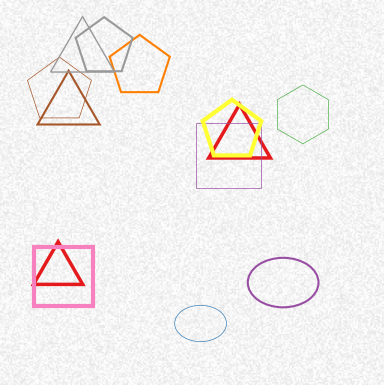[{"shape": "triangle", "thickness": 2.5, "radius": 0.46, "center": [0.622, 0.636]}, {"shape": "triangle", "thickness": 2.5, "radius": 0.37, "center": [0.151, 0.298]}, {"shape": "oval", "thickness": 0.5, "radius": 0.34, "center": [0.521, 0.16]}, {"shape": "hexagon", "thickness": 0.5, "radius": 0.38, "center": [0.787, 0.703]}, {"shape": "oval", "thickness": 1.5, "radius": 0.46, "center": [0.735, 0.266]}, {"shape": "square", "thickness": 0.5, "radius": 0.42, "center": [0.594, 0.595]}, {"shape": "pentagon", "thickness": 1.5, "radius": 0.41, "center": [0.363, 0.827]}, {"shape": "pentagon", "thickness": 3, "radius": 0.4, "center": [0.603, 0.661]}, {"shape": "pentagon", "thickness": 0.5, "radius": 0.44, "center": [0.154, 0.764]}, {"shape": "triangle", "thickness": 1.5, "radius": 0.47, "center": [0.178, 0.723]}, {"shape": "square", "thickness": 3, "radius": 0.38, "center": [0.164, 0.281]}, {"shape": "triangle", "thickness": 1, "radius": 0.48, "center": [0.214, 0.861]}, {"shape": "pentagon", "thickness": 1.5, "radius": 0.39, "center": [0.27, 0.878]}]